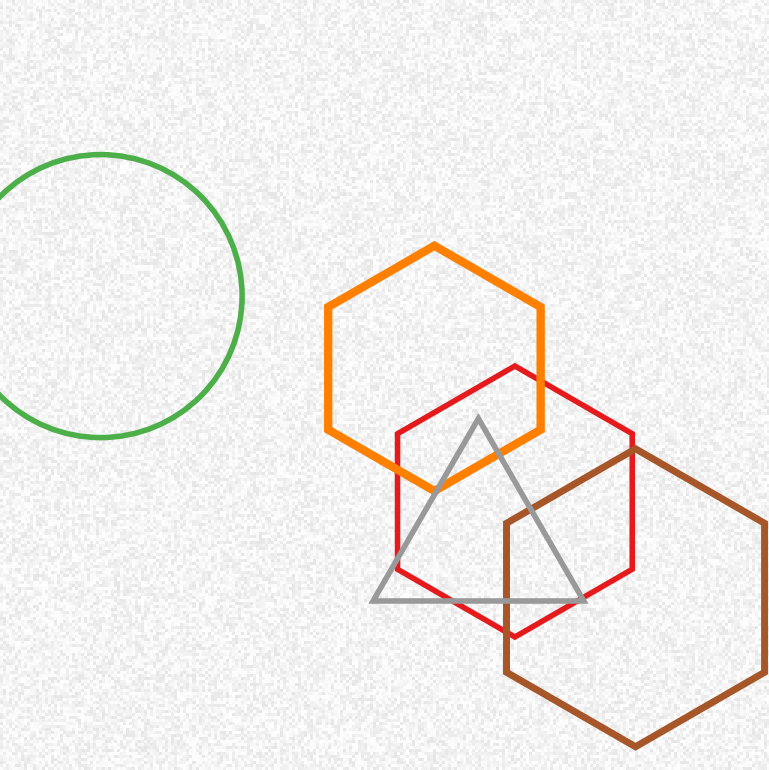[{"shape": "hexagon", "thickness": 2, "radius": 0.88, "center": [0.669, 0.349]}, {"shape": "circle", "thickness": 2, "radius": 0.92, "center": [0.131, 0.615]}, {"shape": "hexagon", "thickness": 3, "radius": 0.8, "center": [0.564, 0.522]}, {"shape": "hexagon", "thickness": 2.5, "radius": 0.97, "center": [0.825, 0.224]}, {"shape": "triangle", "thickness": 2, "radius": 0.79, "center": [0.621, 0.298]}]